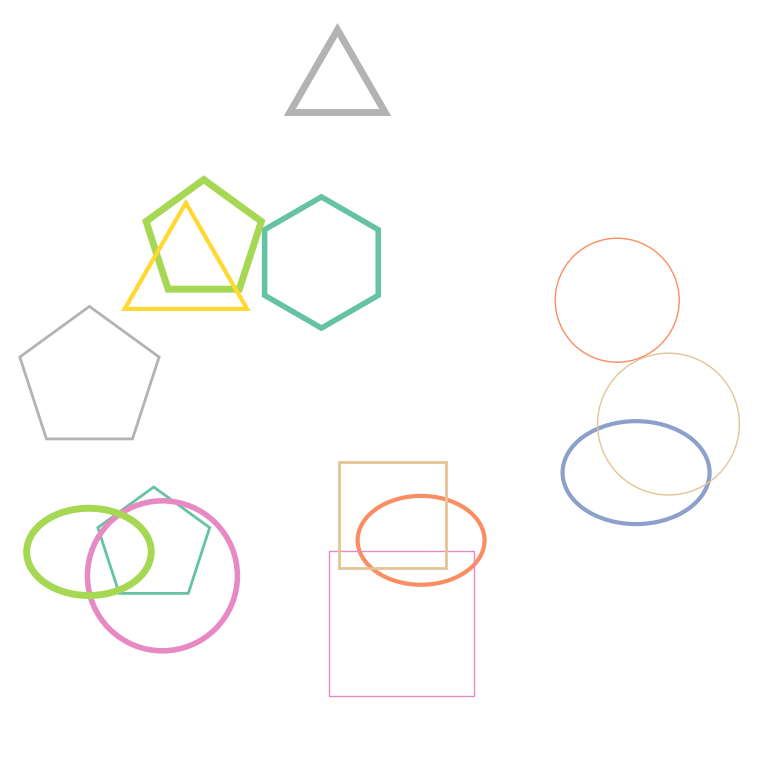[{"shape": "hexagon", "thickness": 2, "radius": 0.43, "center": [0.417, 0.659]}, {"shape": "pentagon", "thickness": 1, "radius": 0.38, "center": [0.2, 0.291]}, {"shape": "circle", "thickness": 0.5, "radius": 0.4, "center": [0.802, 0.61]}, {"shape": "oval", "thickness": 1.5, "radius": 0.41, "center": [0.547, 0.298]}, {"shape": "oval", "thickness": 1.5, "radius": 0.48, "center": [0.826, 0.386]}, {"shape": "square", "thickness": 0.5, "radius": 0.47, "center": [0.521, 0.191]}, {"shape": "circle", "thickness": 2, "radius": 0.49, "center": [0.211, 0.252]}, {"shape": "oval", "thickness": 2.5, "radius": 0.4, "center": [0.116, 0.283]}, {"shape": "pentagon", "thickness": 2.5, "radius": 0.39, "center": [0.265, 0.688]}, {"shape": "triangle", "thickness": 1.5, "radius": 0.46, "center": [0.241, 0.645]}, {"shape": "circle", "thickness": 0.5, "radius": 0.46, "center": [0.868, 0.449]}, {"shape": "square", "thickness": 1, "radius": 0.35, "center": [0.51, 0.332]}, {"shape": "pentagon", "thickness": 1, "radius": 0.48, "center": [0.116, 0.507]}, {"shape": "triangle", "thickness": 2.5, "radius": 0.36, "center": [0.438, 0.89]}]